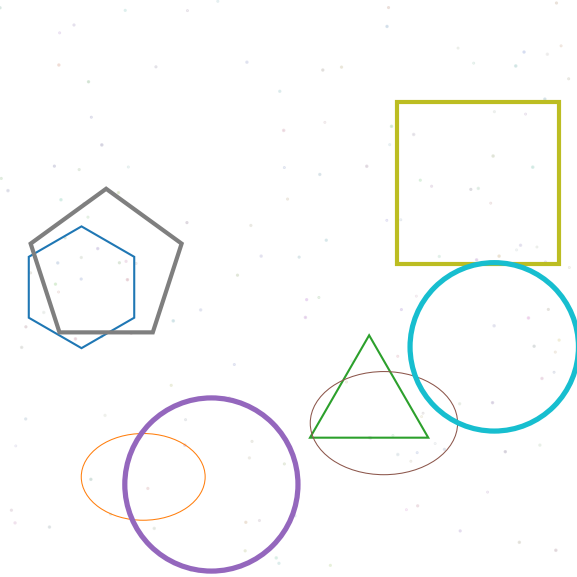[{"shape": "hexagon", "thickness": 1, "radius": 0.53, "center": [0.141, 0.502]}, {"shape": "oval", "thickness": 0.5, "radius": 0.54, "center": [0.248, 0.173]}, {"shape": "triangle", "thickness": 1, "radius": 0.59, "center": [0.639, 0.3]}, {"shape": "circle", "thickness": 2.5, "radius": 0.75, "center": [0.366, 0.16]}, {"shape": "oval", "thickness": 0.5, "radius": 0.64, "center": [0.665, 0.266]}, {"shape": "pentagon", "thickness": 2, "radius": 0.69, "center": [0.184, 0.535]}, {"shape": "square", "thickness": 2, "radius": 0.7, "center": [0.828, 0.683]}, {"shape": "circle", "thickness": 2.5, "radius": 0.73, "center": [0.856, 0.399]}]